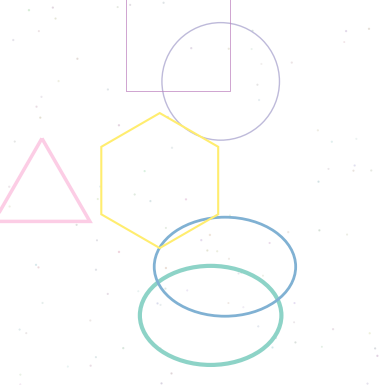[{"shape": "oval", "thickness": 3, "radius": 0.92, "center": [0.547, 0.181]}, {"shape": "circle", "thickness": 1, "radius": 0.76, "center": [0.573, 0.789]}, {"shape": "oval", "thickness": 2, "radius": 0.92, "center": [0.584, 0.307]}, {"shape": "triangle", "thickness": 2.5, "radius": 0.72, "center": [0.109, 0.497]}, {"shape": "square", "thickness": 0.5, "radius": 0.67, "center": [0.463, 0.898]}, {"shape": "hexagon", "thickness": 1.5, "radius": 0.88, "center": [0.415, 0.531]}]